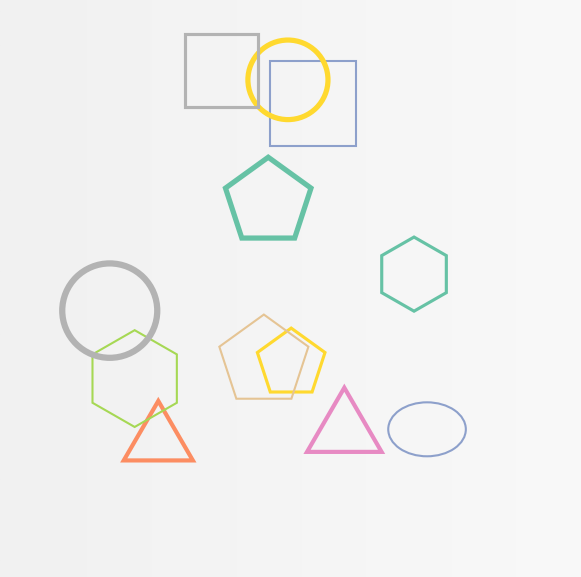[{"shape": "pentagon", "thickness": 2.5, "radius": 0.39, "center": [0.461, 0.649]}, {"shape": "hexagon", "thickness": 1.5, "radius": 0.32, "center": [0.712, 0.524]}, {"shape": "triangle", "thickness": 2, "radius": 0.34, "center": [0.272, 0.236]}, {"shape": "oval", "thickness": 1, "radius": 0.33, "center": [0.735, 0.256]}, {"shape": "square", "thickness": 1, "radius": 0.37, "center": [0.538, 0.82]}, {"shape": "triangle", "thickness": 2, "radius": 0.37, "center": [0.592, 0.254]}, {"shape": "hexagon", "thickness": 1, "radius": 0.42, "center": [0.232, 0.344]}, {"shape": "circle", "thickness": 2.5, "radius": 0.34, "center": [0.495, 0.861]}, {"shape": "pentagon", "thickness": 1.5, "radius": 0.31, "center": [0.501, 0.37]}, {"shape": "pentagon", "thickness": 1, "radius": 0.4, "center": [0.454, 0.374]}, {"shape": "square", "thickness": 1.5, "radius": 0.32, "center": [0.382, 0.877]}, {"shape": "circle", "thickness": 3, "radius": 0.41, "center": [0.189, 0.461]}]